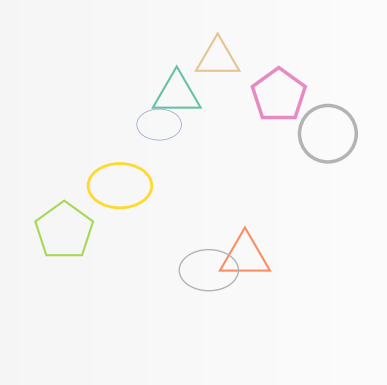[{"shape": "triangle", "thickness": 1.5, "radius": 0.36, "center": [0.456, 0.756]}, {"shape": "triangle", "thickness": 1.5, "radius": 0.37, "center": [0.632, 0.334]}, {"shape": "oval", "thickness": 0.5, "radius": 0.29, "center": [0.411, 0.676]}, {"shape": "pentagon", "thickness": 2.5, "radius": 0.36, "center": [0.719, 0.753]}, {"shape": "pentagon", "thickness": 1.5, "radius": 0.39, "center": [0.166, 0.401]}, {"shape": "oval", "thickness": 2, "radius": 0.41, "center": [0.31, 0.518]}, {"shape": "triangle", "thickness": 1.5, "radius": 0.32, "center": [0.562, 0.848]}, {"shape": "circle", "thickness": 2.5, "radius": 0.37, "center": [0.846, 0.653]}, {"shape": "oval", "thickness": 1, "radius": 0.38, "center": [0.539, 0.298]}]